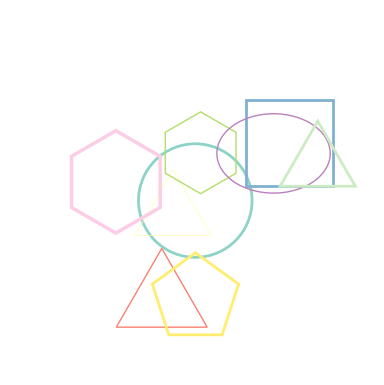[{"shape": "circle", "thickness": 2, "radius": 0.74, "center": [0.507, 0.479]}, {"shape": "triangle", "thickness": 0.5, "radius": 0.57, "center": [0.45, 0.446]}, {"shape": "triangle", "thickness": 1, "radius": 0.68, "center": [0.42, 0.218]}, {"shape": "square", "thickness": 2, "radius": 0.56, "center": [0.752, 0.628]}, {"shape": "hexagon", "thickness": 1, "radius": 0.53, "center": [0.521, 0.603]}, {"shape": "hexagon", "thickness": 2.5, "radius": 0.67, "center": [0.301, 0.528]}, {"shape": "oval", "thickness": 1, "radius": 0.74, "center": [0.711, 0.602]}, {"shape": "triangle", "thickness": 2, "radius": 0.56, "center": [0.825, 0.573]}, {"shape": "pentagon", "thickness": 2, "radius": 0.59, "center": [0.508, 0.226]}]